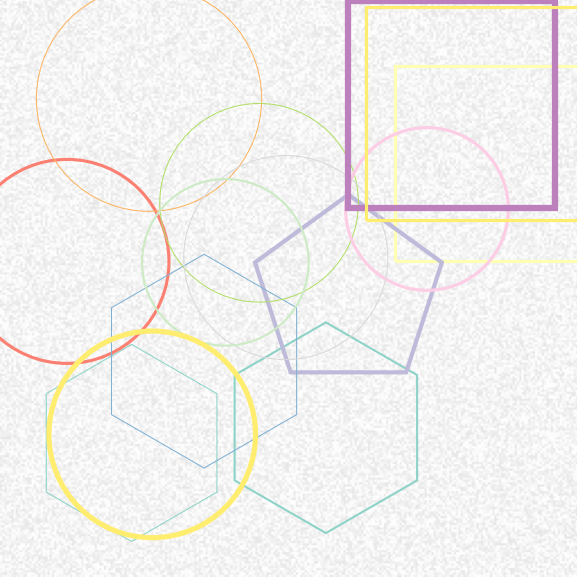[{"shape": "hexagon", "thickness": 1, "radius": 0.91, "center": [0.564, 0.258]}, {"shape": "hexagon", "thickness": 0.5, "radius": 0.85, "center": [0.228, 0.232]}, {"shape": "square", "thickness": 1.5, "radius": 0.84, "center": [0.852, 0.716]}, {"shape": "pentagon", "thickness": 2, "radius": 0.85, "center": [0.603, 0.492]}, {"shape": "circle", "thickness": 1.5, "radius": 0.88, "center": [0.116, 0.546]}, {"shape": "hexagon", "thickness": 0.5, "radius": 0.93, "center": [0.353, 0.374]}, {"shape": "circle", "thickness": 0.5, "radius": 0.98, "center": [0.258, 0.828]}, {"shape": "circle", "thickness": 0.5, "radius": 0.86, "center": [0.449, 0.648]}, {"shape": "circle", "thickness": 1.5, "radius": 0.7, "center": [0.739, 0.637]}, {"shape": "circle", "thickness": 0.5, "radius": 0.88, "center": [0.495, 0.553]}, {"shape": "square", "thickness": 3, "radius": 0.9, "center": [0.781, 0.818]}, {"shape": "circle", "thickness": 1, "radius": 0.72, "center": [0.39, 0.545]}, {"shape": "square", "thickness": 1.5, "radius": 0.92, "center": [0.819, 0.802]}, {"shape": "circle", "thickness": 2.5, "radius": 0.89, "center": [0.264, 0.247]}]